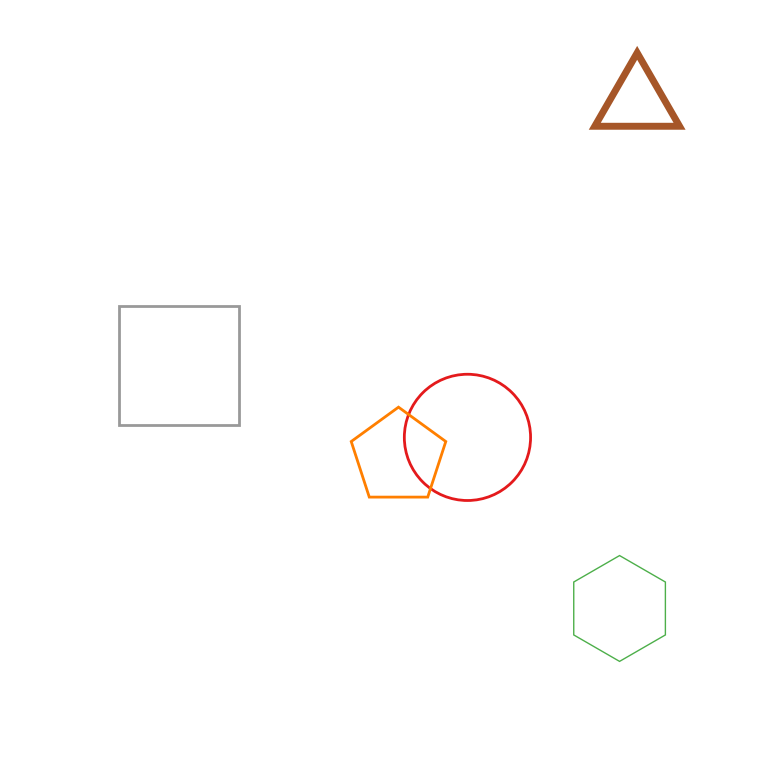[{"shape": "circle", "thickness": 1, "radius": 0.41, "center": [0.607, 0.432]}, {"shape": "hexagon", "thickness": 0.5, "radius": 0.34, "center": [0.805, 0.21]}, {"shape": "pentagon", "thickness": 1, "radius": 0.32, "center": [0.518, 0.407]}, {"shape": "triangle", "thickness": 2.5, "radius": 0.32, "center": [0.827, 0.868]}, {"shape": "square", "thickness": 1, "radius": 0.39, "center": [0.232, 0.525]}]